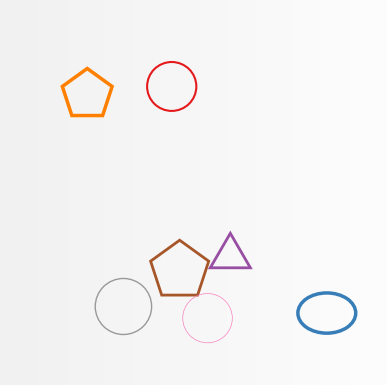[{"shape": "circle", "thickness": 1.5, "radius": 0.32, "center": [0.443, 0.775]}, {"shape": "oval", "thickness": 2.5, "radius": 0.37, "center": [0.843, 0.187]}, {"shape": "triangle", "thickness": 2, "radius": 0.3, "center": [0.594, 0.334]}, {"shape": "pentagon", "thickness": 2.5, "radius": 0.34, "center": [0.225, 0.755]}, {"shape": "pentagon", "thickness": 2, "radius": 0.39, "center": [0.464, 0.297]}, {"shape": "circle", "thickness": 0.5, "radius": 0.32, "center": [0.536, 0.174]}, {"shape": "circle", "thickness": 1, "radius": 0.36, "center": [0.319, 0.204]}]